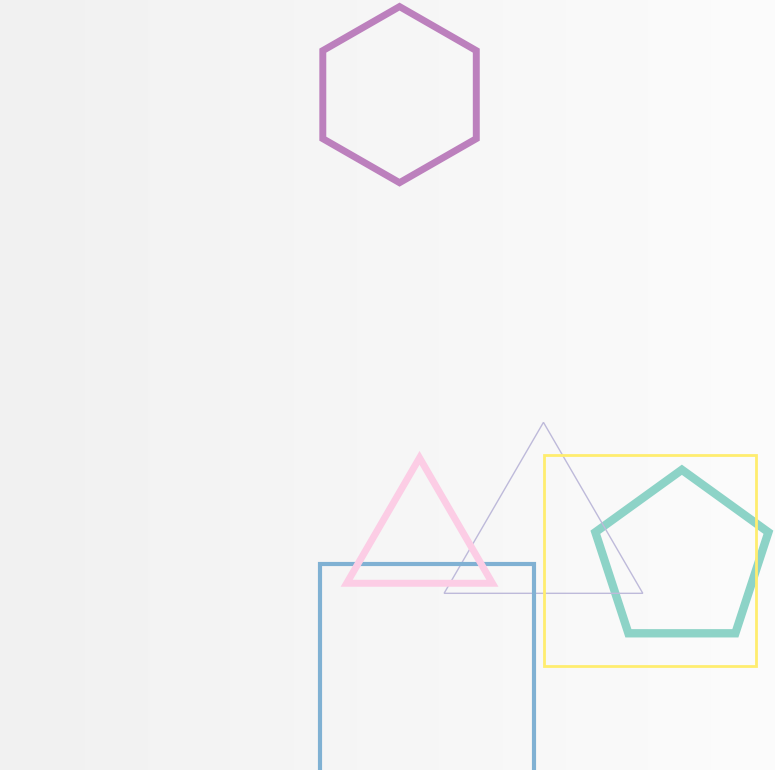[{"shape": "pentagon", "thickness": 3, "radius": 0.59, "center": [0.88, 0.273]}, {"shape": "triangle", "thickness": 0.5, "radius": 0.74, "center": [0.701, 0.303]}, {"shape": "square", "thickness": 1.5, "radius": 0.69, "center": [0.551, 0.13]}, {"shape": "triangle", "thickness": 2.5, "radius": 0.54, "center": [0.541, 0.297]}, {"shape": "hexagon", "thickness": 2.5, "radius": 0.57, "center": [0.516, 0.877]}, {"shape": "square", "thickness": 1, "radius": 0.68, "center": [0.839, 0.272]}]